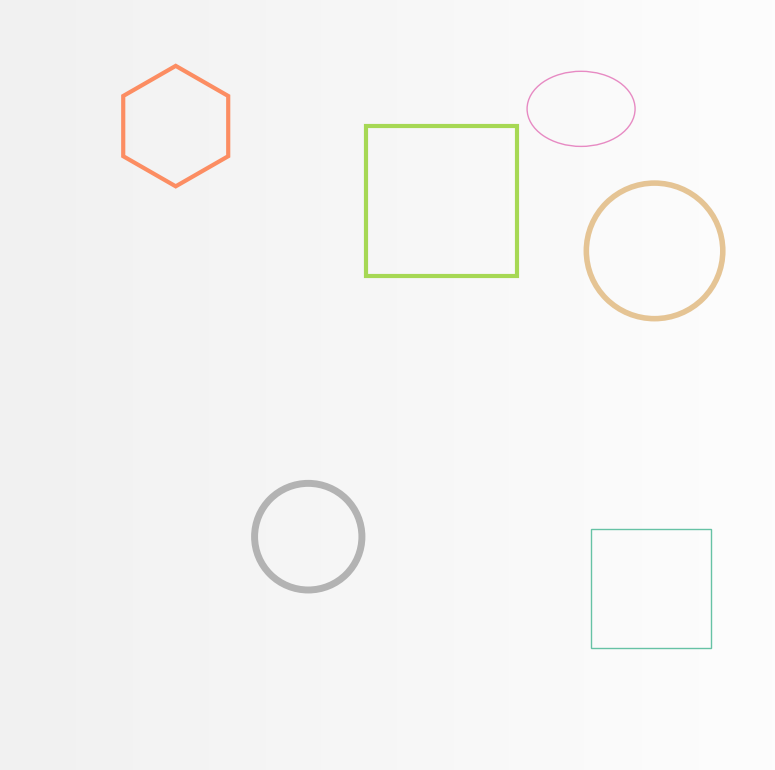[{"shape": "square", "thickness": 0.5, "radius": 0.39, "center": [0.84, 0.236]}, {"shape": "hexagon", "thickness": 1.5, "radius": 0.39, "center": [0.227, 0.836]}, {"shape": "oval", "thickness": 0.5, "radius": 0.35, "center": [0.75, 0.859]}, {"shape": "square", "thickness": 1.5, "radius": 0.49, "center": [0.57, 0.739]}, {"shape": "circle", "thickness": 2, "radius": 0.44, "center": [0.845, 0.674]}, {"shape": "circle", "thickness": 2.5, "radius": 0.35, "center": [0.398, 0.303]}]